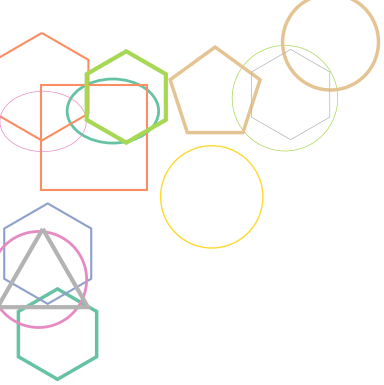[{"shape": "hexagon", "thickness": 2.5, "radius": 0.59, "center": [0.149, 0.132]}, {"shape": "oval", "thickness": 2, "radius": 0.59, "center": [0.293, 0.712]}, {"shape": "square", "thickness": 1.5, "radius": 0.68, "center": [0.244, 0.643]}, {"shape": "hexagon", "thickness": 1.5, "radius": 0.7, "center": [0.109, 0.775]}, {"shape": "hexagon", "thickness": 1.5, "radius": 0.65, "center": [0.124, 0.341]}, {"shape": "oval", "thickness": 0.5, "radius": 0.56, "center": [0.112, 0.685]}, {"shape": "circle", "thickness": 2, "radius": 0.62, "center": [0.1, 0.274]}, {"shape": "hexagon", "thickness": 3, "radius": 0.59, "center": [0.328, 0.748]}, {"shape": "circle", "thickness": 0.5, "radius": 0.69, "center": [0.74, 0.745]}, {"shape": "circle", "thickness": 1, "radius": 0.66, "center": [0.55, 0.489]}, {"shape": "pentagon", "thickness": 2.5, "radius": 0.61, "center": [0.559, 0.755]}, {"shape": "circle", "thickness": 2.5, "radius": 0.62, "center": [0.859, 0.891]}, {"shape": "triangle", "thickness": 3, "radius": 0.68, "center": [0.111, 0.27]}, {"shape": "hexagon", "thickness": 0.5, "radius": 0.59, "center": [0.755, 0.754]}]